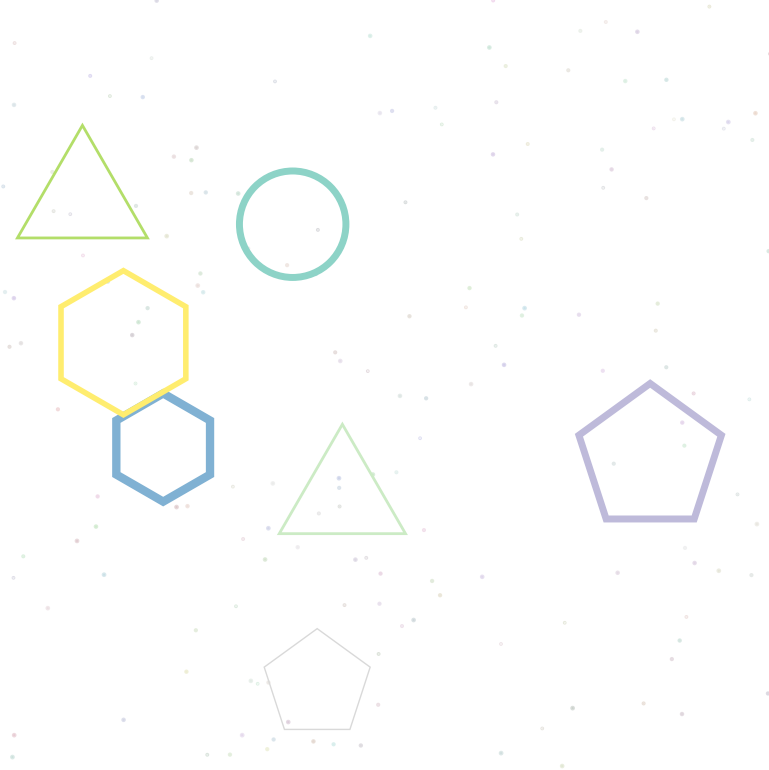[{"shape": "circle", "thickness": 2.5, "radius": 0.35, "center": [0.38, 0.709]}, {"shape": "pentagon", "thickness": 2.5, "radius": 0.49, "center": [0.844, 0.405]}, {"shape": "hexagon", "thickness": 3, "radius": 0.35, "center": [0.212, 0.419]}, {"shape": "triangle", "thickness": 1, "radius": 0.49, "center": [0.107, 0.74]}, {"shape": "pentagon", "thickness": 0.5, "radius": 0.36, "center": [0.412, 0.111]}, {"shape": "triangle", "thickness": 1, "radius": 0.47, "center": [0.445, 0.354]}, {"shape": "hexagon", "thickness": 2, "radius": 0.47, "center": [0.16, 0.555]}]